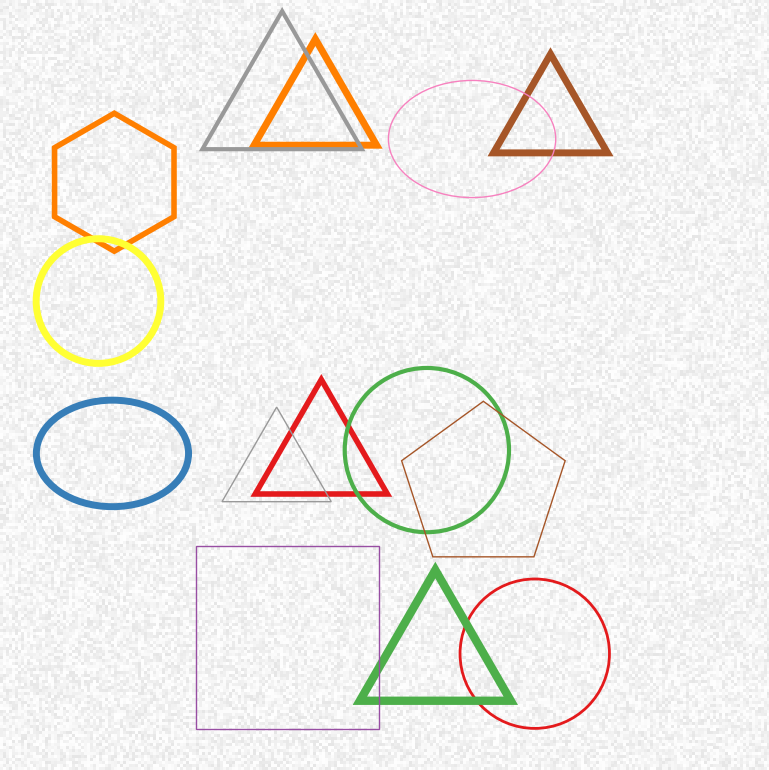[{"shape": "triangle", "thickness": 2, "radius": 0.5, "center": [0.417, 0.408]}, {"shape": "circle", "thickness": 1, "radius": 0.49, "center": [0.694, 0.151]}, {"shape": "oval", "thickness": 2.5, "radius": 0.49, "center": [0.146, 0.411]}, {"shape": "circle", "thickness": 1.5, "radius": 0.53, "center": [0.554, 0.415]}, {"shape": "triangle", "thickness": 3, "radius": 0.57, "center": [0.565, 0.147]}, {"shape": "square", "thickness": 0.5, "radius": 0.59, "center": [0.374, 0.172]}, {"shape": "hexagon", "thickness": 2, "radius": 0.45, "center": [0.148, 0.763]}, {"shape": "triangle", "thickness": 2.5, "radius": 0.46, "center": [0.41, 0.857]}, {"shape": "circle", "thickness": 2.5, "radius": 0.4, "center": [0.128, 0.609]}, {"shape": "pentagon", "thickness": 0.5, "radius": 0.56, "center": [0.628, 0.367]}, {"shape": "triangle", "thickness": 2.5, "radius": 0.43, "center": [0.715, 0.844]}, {"shape": "oval", "thickness": 0.5, "radius": 0.54, "center": [0.613, 0.819]}, {"shape": "triangle", "thickness": 0.5, "radius": 0.41, "center": [0.359, 0.389]}, {"shape": "triangle", "thickness": 1.5, "radius": 0.6, "center": [0.366, 0.866]}]